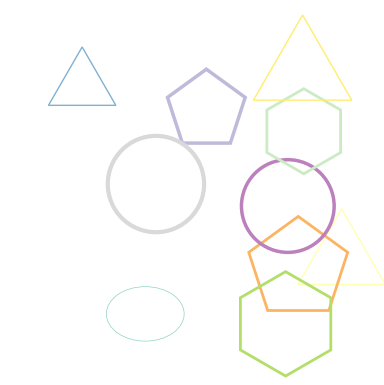[{"shape": "oval", "thickness": 0.5, "radius": 0.51, "center": [0.377, 0.185]}, {"shape": "triangle", "thickness": 1, "radius": 0.66, "center": [0.887, 0.327]}, {"shape": "pentagon", "thickness": 2.5, "radius": 0.53, "center": [0.536, 0.714]}, {"shape": "triangle", "thickness": 1, "radius": 0.5, "center": [0.213, 0.777]}, {"shape": "pentagon", "thickness": 2, "radius": 0.68, "center": [0.775, 0.303]}, {"shape": "hexagon", "thickness": 2, "radius": 0.68, "center": [0.742, 0.159]}, {"shape": "circle", "thickness": 3, "radius": 0.63, "center": [0.405, 0.522]}, {"shape": "circle", "thickness": 2.5, "radius": 0.6, "center": [0.748, 0.465]}, {"shape": "hexagon", "thickness": 2, "radius": 0.55, "center": [0.789, 0.659]}, {"shape": "triangle", "thickness": 1, "radius": 0.74, "center": [0.786, 0.814]}]